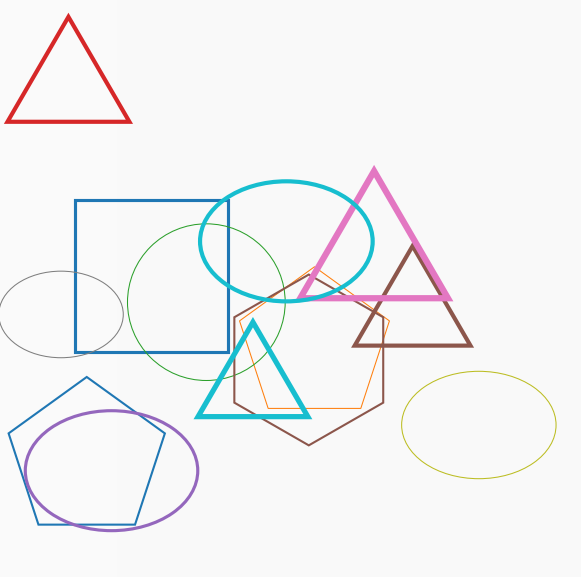[{"shape": "square", "thickness": 1.5, "radius": 0.66, "center": [0.26, 0.52]}, {"shape": "pentagon", "thickness": 1, "radius": 0.71, "center": [0.149, 0.205]}, {"shape": "pentagon", "thickness": 0.5, "radius": 0.68, "center": [0.541, 0.402]}, {"shape": "circle", "thickness": 0.5, "radius": 0.68, "center": [0.355, 0.476]}, {"shape": "triangle", "thickness": 2, "radius": 0.61, "center": [0.118, 0.849]}, {"shape": "oval", "thickness": 1.5, "radius": 0.74, "center": [0.192, 0.184]}, {"shape": "triangle", "thickness": 2, "radius": 0.58, "center": [0.71, 0.458]}, {"shape": "hexagon", "thickness": 1, "radius": 0.74, "center": [0.531, 0.376]}, {"shape": "triangle", "thickness": 3, "radius": 0.73, "center": [0.644, 0.556]}, {"shape": "oval", "thickness": 0.5, "radius": 0.54, "center": [0.105, 0.455]}, {"shape": "oval", "thickness": 0.5, "radius": 0.66, "center": [0.824, 0.263]}, {"shape": "triangle", "thickness": 2.5, "radius": 0.55, "center": [0.435, 0.332]}, {"shape": "oval", "thickness": 2, "radius": 0.74, "center": [0.493, 0.581]}]